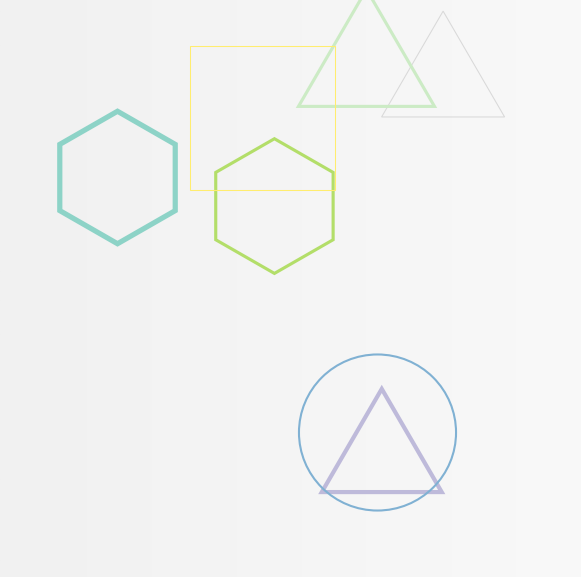[{"shape": "hexagon", "thickness": 2.5, "radius": 0.57, "center": [0.202, 0.692]}, {"shape": "triangle", "thickness": 2, "radius": 0.6, "center": [0.657, 0.207]}, {"shape": "circle", "thickness": 1, "radius": 0.68, "center": [0.649, 0.25]}, {"shape": "hexagon", "thickness": 1.5, "radius": 0.58, "center": [0.472, 0.642]}, {"shape": "triangle", "thickness": 0.5, "radius": 0.61, "center": [0.762, 0.858]}, {"shape": "triangle", "thickness": 1.5, "radius": 0.68, "center": [0.63, 0.882]}, {"shape": "square", "thickness": 0.5, "radius": 0.62, "center": [0.452, 0.795]}]